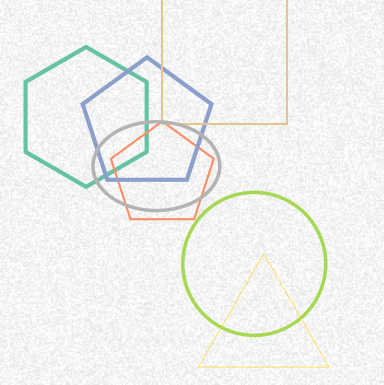[{"shape": "hexagon", "thickness": 3, "radius": 0.91, "center": [0.224, 0.696]}, {"shape": "pentagon", "thickness": 1.5, "radius": 0.7, "center": [0.422, 0.544]}, {"shape": "pentagon", "thickness": 3, "radius": 0.88, "center": [0.382, 0.675]}, {"shape": "circle", "thickness": 2.5, "radius": 0.93, "center": [0.66, 0.315]}, {"shape": "triangle", "thickness": 0.5, "radius": 0.98, "center": [0.685, 0.145]}, {"shape": "square", "thickness": 1.5, "radius": 0.81, "center": [0.583, 0.841]}, {"shape": "oval", "thickness": 2.5, "radius": 0.82, "center": [0.406, 0.568]}]